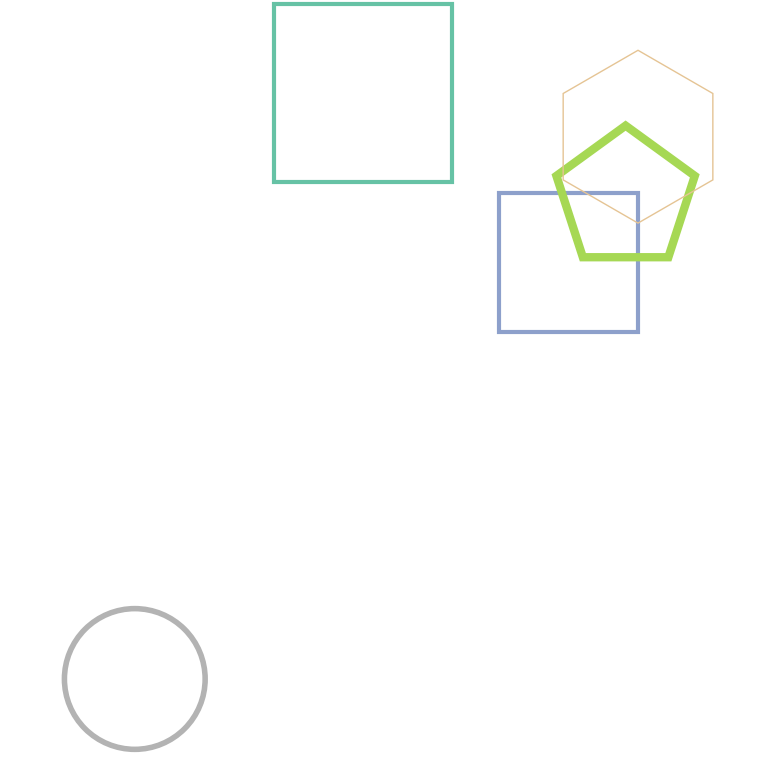[{"shape": "square", "thickness": 1.5, "radius": 0.58, "center": [0.472, 0.879]}, {"shape": "square", "thickness": 1.5, "radius": 0.45, "center": [0.738, 0.659]}, {"shape": "pentagon", "thickness": 3, "radius": 0.47, "center": [0.812, 0.742]}, {"shape": "hexagon", "thickness": 0.5, "radius": 0.56, "center": [0.829, 0.822]}, {"shape": "circle", "thickness": 2, "radius": 0.46, "center": [0.175, 0.118]}]